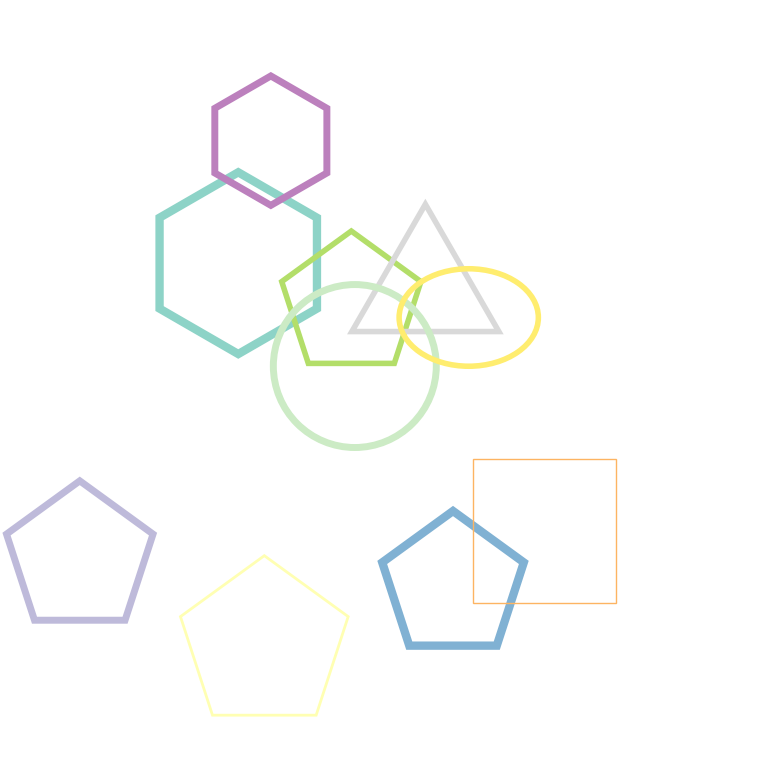[{"shape": "hexagon", "thickness": 3, "radius": 0.59, "center": [0.309, 0.658]}, {"shape": "pentagon", "thickness": 1, "radius": 0.57, "center": [0.343, 0.164]}, {"shape": "pentagon", "thickness": 2.5, "radius": 0.5, "center": [0.104, 0.275]}, {"shape": "pentagon", "thickness": 3, "radius": 0.48, "center": [0.588, 0.24]}, {"shape": "square", "thickness": 0.5, "radius": 0.47, "center": [0.707, 0.311]}, {"shape": "pentagon", "thickness": 2, "radius": 0.47, "center": [0.456, 0.605]}, {"shape": "triangle", "thickness": 2, "radius": 0.55, "center": [0.552, 0.625]}, {"shape": "hexagon", "thickness": 2.5, "radius": 0.42, "center": [0.352, 0.817]}, {"shape": "circle", "thickness": 2.5, "radius": 0.53, "center": [0.461, 0.525]}, {"shape": "oval", "thickness": 2, "radius": 0.45, "center": [0.609, 0.588]}]